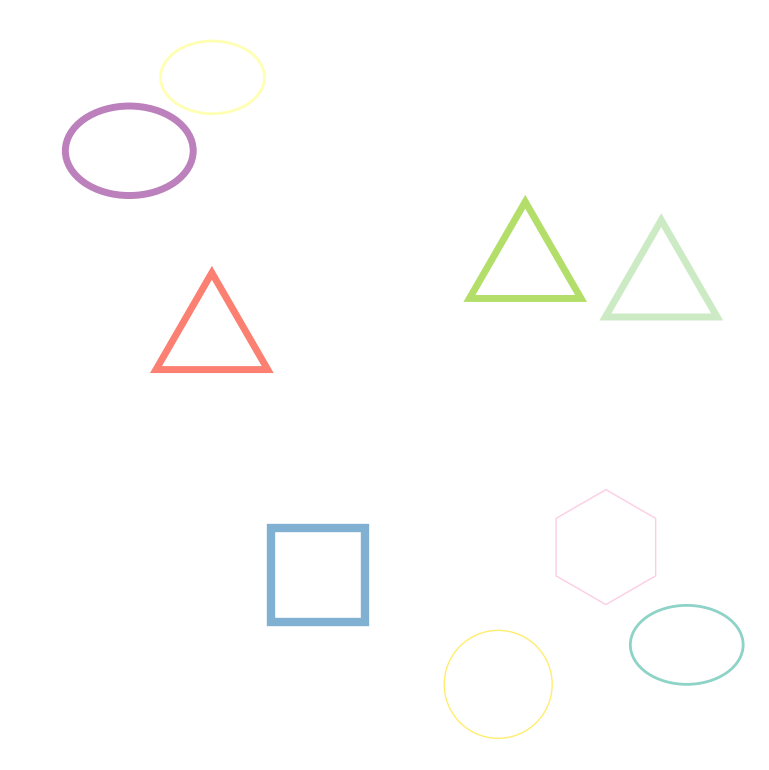[{"shape": "oval", "thickness": 1, "radius": 0.37, "center": [0.892, 0.163]}, {"shape": "oval", "thickness": 1, "radius": 0.34, "center": [0.276, 0.9]}, {"shape": "triangle", "thickness": 2.5, "radius": 0.42, "center": [0.275, 0.562]}, {"shape": "square", "thickness": 3, "radius": 0.31, "center": [0.413, 0.253]}, {"shape": "triangle", "thickness": 2.5, "radius": 0.42, "center": [0.682, 0.654]}, {"shape": "hexagon", "thickness": 0.5, "radius": 0.37, "center": [0.787, 0.289]}, {"shape": "oval", "thickness": 2.5, "radius": 0.42, "center": [0.168, 0.804]}, {"shape": "triangle", "thickness": 2.5, "radius": 0.42, "center": [0.859, 0.63]}, {"shape": "circle", "thickness": 0.5, "radius": 0.35, "center": [0.647, 0.111]}]